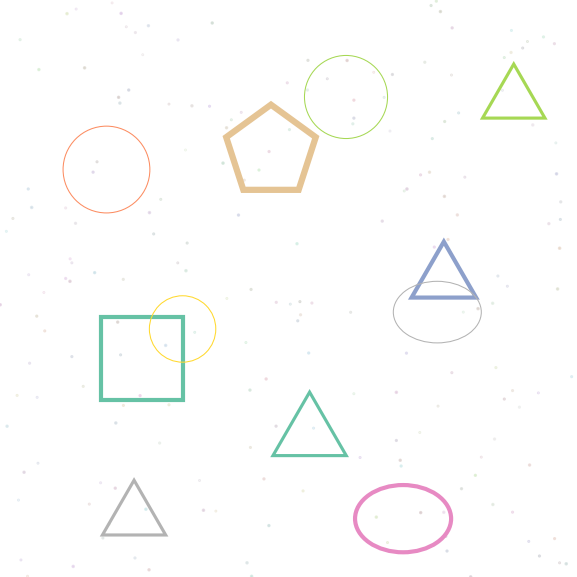[{"shape": "triangle", "thickness": 1.5, "radius": 0.37, "center": [0.536, 0.247]}, {"shape": "square", "thickness": 2, "radius": 0.36, "center": [0.245, 0.378]}, {"shape": "circle", "thickness": 0.5, "radius": 0.38, "center": [0.184, 0.706]}, {"shape": "triangle", "thickness": 2, "radius": 0.32, "center": [0.769, 0.516]}, {"shape": "oval", "thickness": 2, "radius": 0.42, "center": [0.698, 0.101]}, {"shape": "triangle", "thickness": 1.5, "radius": 0.31, "center": [0.89, 0.826]}, {"shape": "circle", "thickness": 0.5, "radius": 0.36, "center": [0.599, 0.831]}, {"shape": "circle", "thickness": 0.5, "radius": 0.29, "center": [0.316, 0.429]}, {"shape": "pentagon", "thickness": 3, "radius": 0.41, "center": [0.469, 0.736]}, {"shape": "oval", "thickness": 0.5, "radius": 0.38, "center": [0.757, 0.459]}, {"shape": "triangle", "thickness": 1.5, "radius": 0.32, "center": [0.232, 0.104]}]